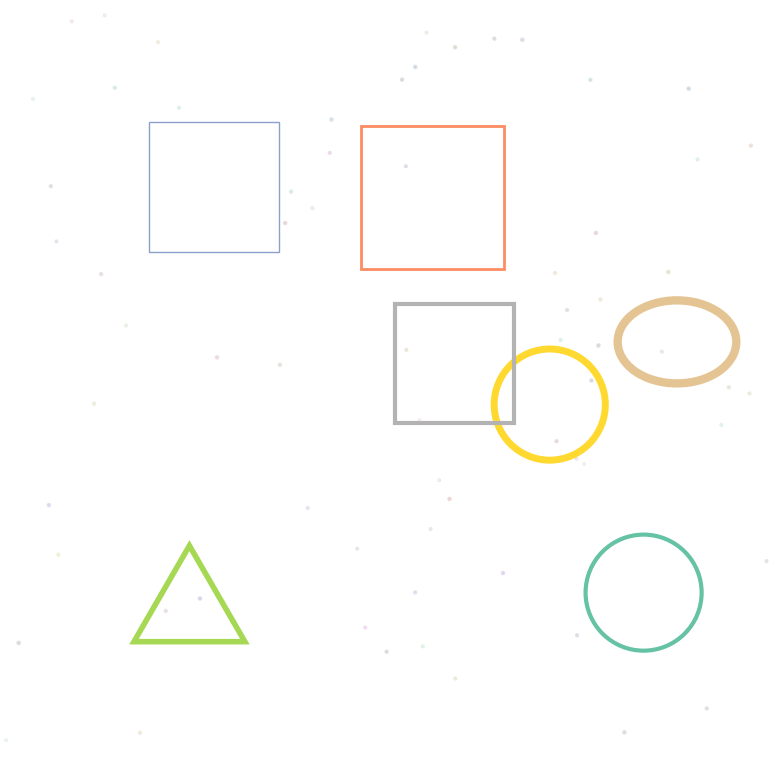[{"shape": "circle", "thickness": 1.5, "radius": 0.38, "center": [0.836, 0.23]}, {"shape": "square", "thickness": 1, "radius": 0.47, "center": [0.561, 0.743]}, {"shape": "square", "thickness": 0.5, "radius": 0.42, "center": [0.278, 0.758]}, {"shape": "triangle", "thickness": 2, "radius": 0.42, "center": [0.246, 0.208]}, {"shape": "circle", "thickness": 2.5, "radius": 0.36, "center": [0.714, 0.475]}, {"shape": "oval", "thickness": 3, "radius": 0.39, "center": [0.879, 0.556]}, {"shape": "square", "thickness": 1.5, "radius": 0.39, "center": [0.591, 0.528]}]